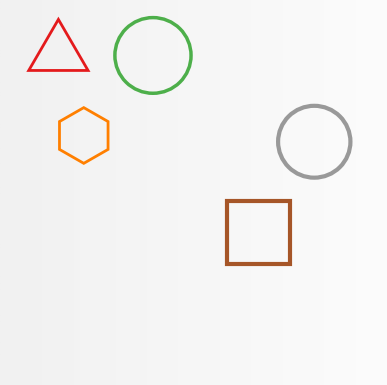[{"shape": "triangle", "thickness": 2, "radius": 0.44, "center": [0.151, 0.861]}, {"shape": "circle", "thickness": 2.5, "radius": 0.49, "center": [0.395, 0.856]}, {"shape": "hexagon", "thickness": 2, "radius": 0.36, "center": [0.216, 0.648]}, {"shape": "square", "thickness": 3, "radius": 0.41, "center": [0.668, 0.396]}, {"shape": "circle", "thickness": 3, "radius": 0.47, "center": [0.811, 0.632]}]